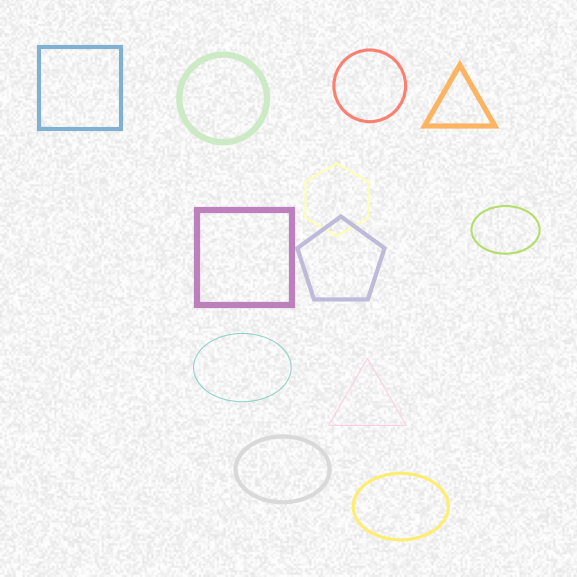[{"shape": "oval", "thickness": 0.5, "radius": 0.42, "center": [0.42, 0.363]}, {"shape": "hexagon", "thickness": 1, "radius": 0.31, "center": [0.583, 0.653]}, {"shape": "pentagon", "thickness": 2, "radius": 0.4, "center": [0.59, 0.545]}, {"shape": "circle", "thickness": 1.5, "radius": 0.31, "center": [0.64, 0.851]}, {"shape": "square", "thickness": 2, "radius": 0.35, "center": [0.139, 0.846]}, {"shape": "triangle", "thickness": 2.5, "radius": 0.35, "center": [0.796, 0.816]}, {"shape": "oval", "thickness": 1, "radius": 0.3, "center": [0.875, 0.601]}, {"shape": "triangle", "thickness": 0.5, "radius": 0.39, "center": [0.636, 0.301]}, {"shape": "oval", "thickness": 2, "radius": 0.41, "center": [0.489, 0.186]}, {"shape": "square", "thickness": 3, "radius": 0.41, "center": [0.424, 0.553]}, {"shape": "circle", "thickness": 3, "radius": 0.38, "center": [0.386, 0.829]}, {"shape": "oval", "thickness": 1.5, "radius": 0.41, "center": [0.694, 0.122]}]